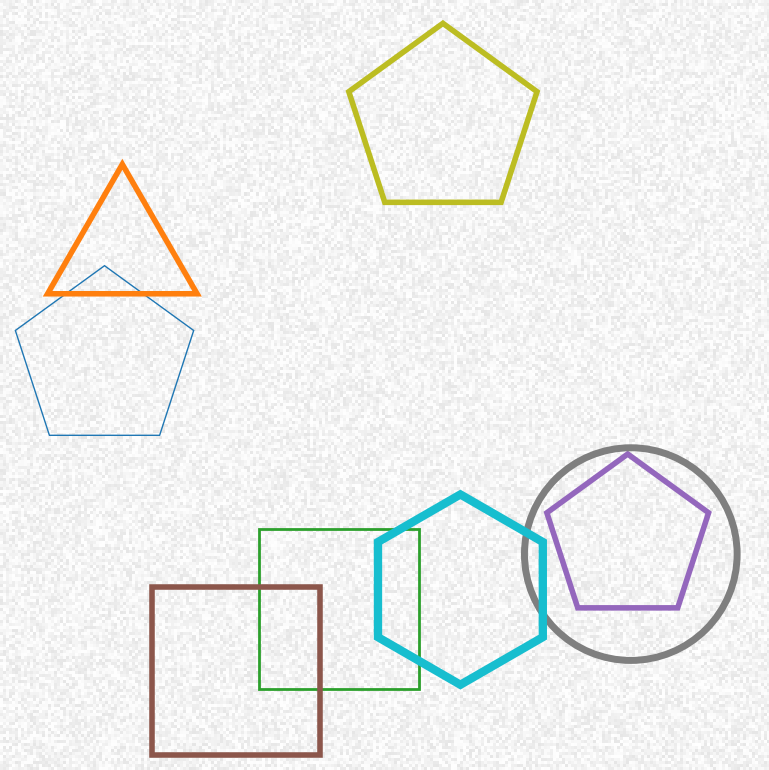[{"shape": "pentagon", "thickness": 0.5, "radius": 0.61, "center": [0.136, 0.533]}, {"shape": "triangle", "thickness": 2, "radius": 0.56, "center": [0.159, 0.675]}, {"shape": "square", "thickness": 1, "radius": 0.52, "center": [0.44, 0.209]}, {"shape": "pentagon", "thickness": 2, "radius": 0.55, "center": [0.815, 0.3]}, {"shape": "square", "thickness": 2, "radius": 0.55, "center": [0.307, 0.128]}, {"shape": "circle", "thickness": 2.5, "radius": 0.69, "center": [0.819, 0.28]}, {"shape": "pentagon", "thickness": 2, "radius": 0.64, "center": [0.575, 0.841]}, {"shape": "hexagon", "thickness": 3, "radius": 0.62, "center": [0.598, 0.234]}]